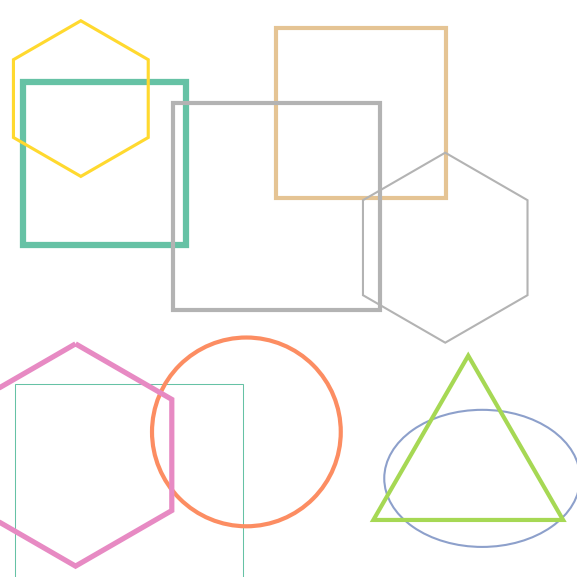[{"shape": "square", "thickness": 0.5, "radius": 0.99, "center": [0.223, 0.137]}, {"shape": "square", "thickness": 3, "radius": 0.71, "center": [0.181, 0.716]}, {"shape": "circle", "thickness": 2, "radius": 0.82, "center": [0.427, 0.251]}, {"shape": "oval", "thickness": 1, "radius": 0.85, "center": [0.835, 0.171]}, {"shape": "hexagon", "thickness": 2.5, "radius": 0.96, "center": [0.131, 0.211]}, {"shape": "triangle", "thickness": 2, "radius": 0.95, "center": [0.811, 0.194]}, {"shape": "hexagon", "thickness": 1.5, "radius": 0.67, "center": [0.14, 0.828]}, {"shape": "square", "thickness": 2, "radius": 0.74, "center": [0.624, 0.804]}, {"shape": "hexagon", "thickness": 1, "radius": 0.82, "center": [0.771, 0.57]}, {"shape": "square", "thickness": 2, "radius": 0.9, "center": [0.479, 0.642]}]